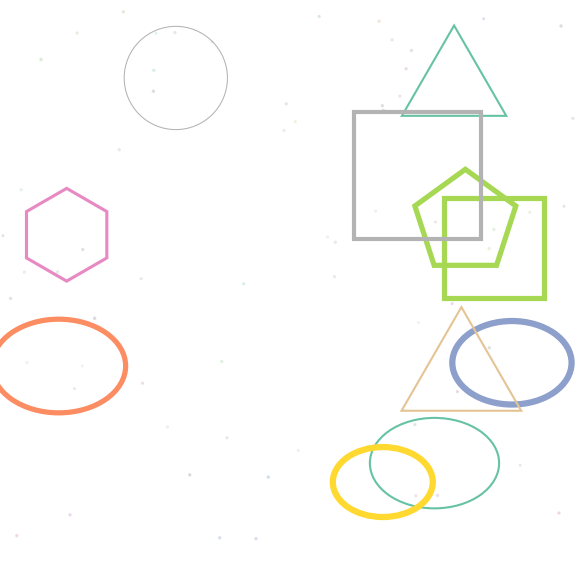[{"shape": "oval", "thickness": 1, "radius": 0.56, "center": [0.752, 0.197]}, {"shape": "triangle", "thickness": 1, "radius": 0.52, "center": [0.786, 0.851]}, {"shape": "oval", "thickness": 2.5, "radius": 0.58, "center": [0.102, 0.365]}, {"shape": "oval", "thickness": 3, "radius": 0.52, "center": [0.886, 0.371]}, {"shape": "hexagon", "thickness": 1.5, "radius": 0.4, "center": [0.115, 0.593]}, {"shape": "square", "thickness": 2.5, "radius": 0.43, "center": [0.856, 0.569]}, {"shape": "pentagon", "thickness": 2.5, "radius": 0.46, "center": [0.806, 0.614]}, {"shape": "oval", "thickness": 3, "radius": 0.43, "center": [0.663, 0.164]}, {"shape": "triangle", "thickness": 1, "radius": 0.6, "center": [0.799, 0.348]}, {"shape": "square", "thickness": 2, "radius": 0.55, "center": [0.723, 0.695]}, {"shape": "circle", "thickness": 0.5, "radius": 0.45, "center": [0.304, 0.864]}]